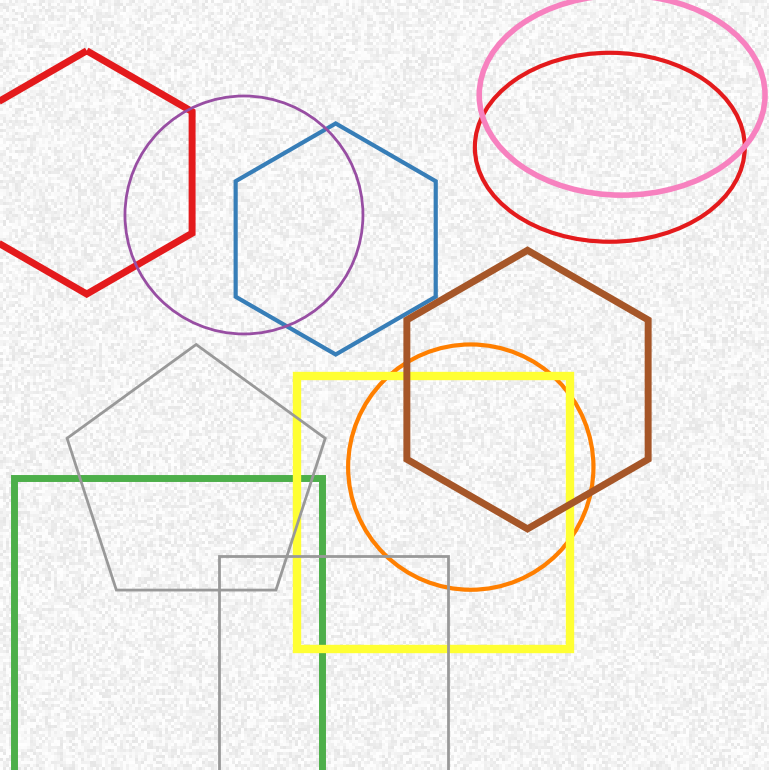[{"shape": "oval", "thickness": 1.5, "radius": 0.88, "center": [0.792, 0.809]}, {"shape": "hexagon", "thickness": 2.5, "radius": 0.79, "center": [0.113, 0.776]}, {"shape": "hexagon", "thickness": 1.5, "radius": 0.75, "center": [0.436, 0.69]}, {"shape": "square", "thickness": 2.5, "radius": 1.0, "center": [0.218, 0.179]}, {"shape": "circle", "thickness": 1, "radius": 0.77, "center": [0.317, 0.721]}, {"shape": "circle", "thickness": 1.5, "radius": 0.8, "center": [0.611, 0.393]}, {"shape": "square", "thickness": 3, "radius": 0.89, "center": [0.563, 0.335]}, {"shape": "hexagon", "thickness": 2.5, "radius": 0.9, "center": [0.685, 0.494]}, {"shape": "oval", "thickness": 2, "radius": 0.93, "center": [0.808, 0.876]}, {"shape": "pentagon", "thickness": 1, "radius": 0.88, "center": [0.255, 0.376]}, {"shape": "square", "thickness": 1, "radius": 0.74, "center": [0.433, 0.13]}]